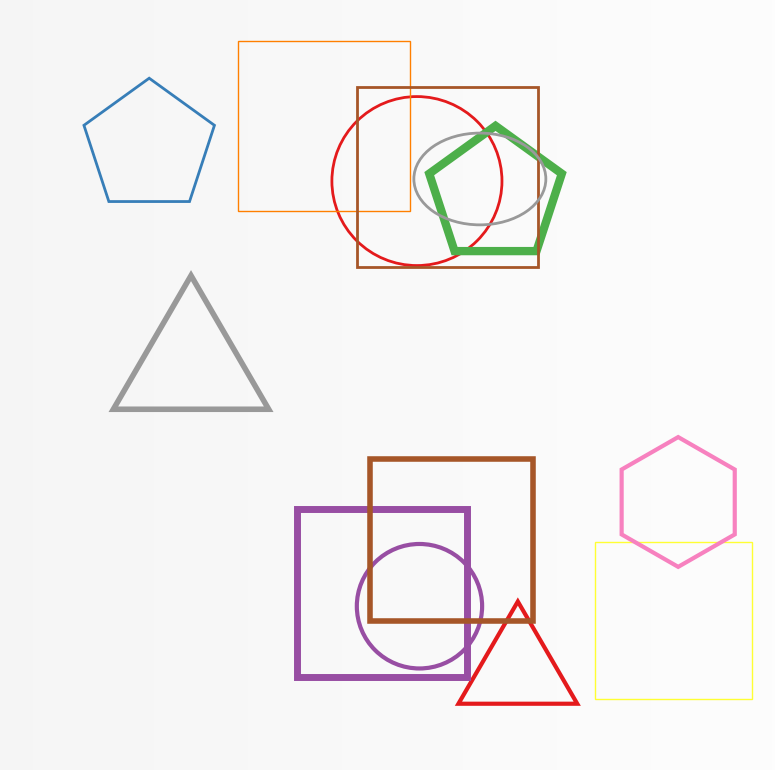[{"shape": "triangle", "thickness": 1.5, "radius": 0.44, "center": [0.668, 0.13]}, {"shape": "circle", "thickness": 1, "radius": 0.55, "center": [0.538, 0.765]}, {"shape": "pentagon", "thickness": 1, "radius": 0.44, "center": [0.193, 0.81]}, {"shape": "pentagon", "thickness": 3, "radius": 0.45, "center": [0.639, 0.747]}, {"shape": "square", "thickness": 2.5, "radius": 0.55, "center": [0.493, 0.23]}, {"shape": "circle", "thickness": 1.5, "radius": 0.4, "center": [0.541, 0.213]}, {"shape": "square", "thickness": 0.5, "radius": 0.55, "center": [0.418, 0.837]}, {"shape": "square", "thickness": 0.5, "radius": 0.51, "center": [0.869, 0.194]}, {"shape": "square", "thickness": 1, "radius": 0.59, "center": [0.577, 0.77]}, {"shape": "square", "thickness": 2, "radius": 0.53, "center": [0.582, 0.299]}, {"shape": "hexagon", "thickness": 1.5, "radius": 0.42, "center": [0.875, 0.348]}, {"shape": "triangle", "thickness": 2, "radius": 0.58, "center": [0.246, 0.526]}, {"shape": "oval", "thickness": 1, "radius": 0.43, "center": [0.619, 0.768]}]